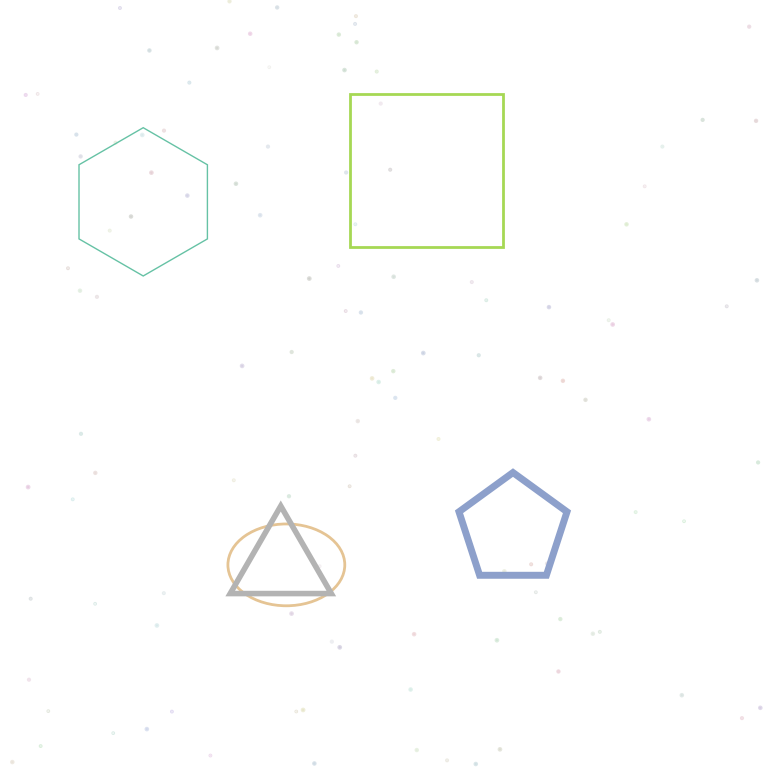[{"shape": "hexagon", "thickness": 0.5, "radius": 0.48, "center": [0.186, 0.738]}, {"shape": "pentagon", "thickness": 2.5, "radius": 0.37, "center": [0.666, 0.313]}, {"shape": "square", "thickness": 1, "radius": 0.5, "center": [0.554, 0.779]}, {"shape": "oval", "thickness": 1, "radius": 0.38, "center": [0.372, 0.266]}, {"shape": "triangle", "thickness": 2, "radius": 0.38, "center": [0.365, 0.267]}]